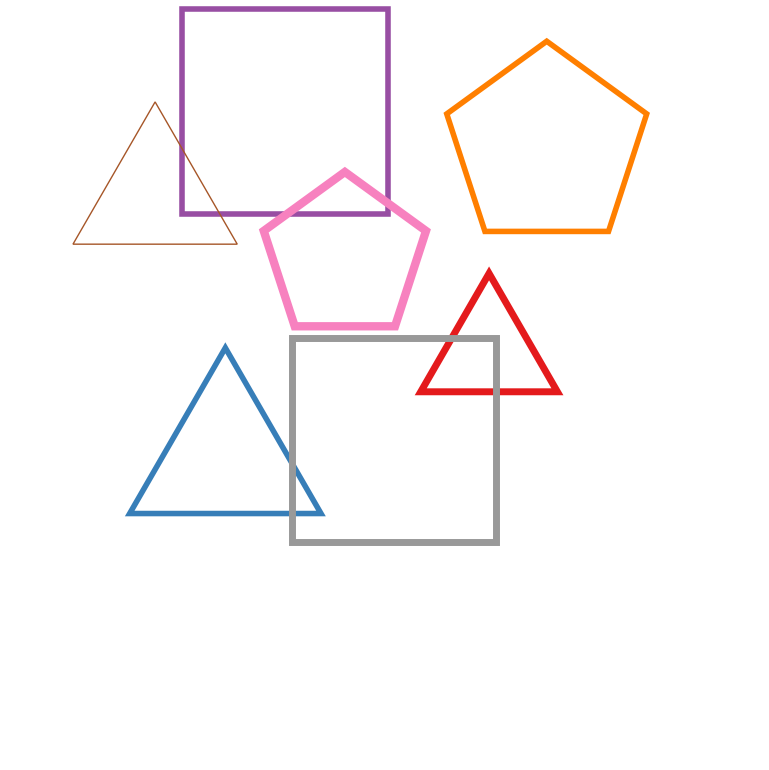[{"shape": "triangle", "thickness": 2.5, "radius": 0.51, "center": [0.635, 0.542]}, {"shape": "triangle", "thickness": 2, "radius": 0.72, "center": [0.293, 0.405]}, {"shape": "square", "thickness": 2, "radius": 0.67, "center": [0.37, 0.855]}, {"shape": "pentagon", "thickness": 2, "radius": 0.68, "center": [0.71, 0.81]}, {"shape": "triangle", "thickness": 0.5, "radius": 0.62, "center": [0.201, 0.744]}, {"shape": "pentagon", "thickness": 3, "radius": 0.55, "center": [0.448, 0.666]}, {"shape": "square", "thickness": 2.5, "radius": 0.66, "center": [0.512, 0.428]}]